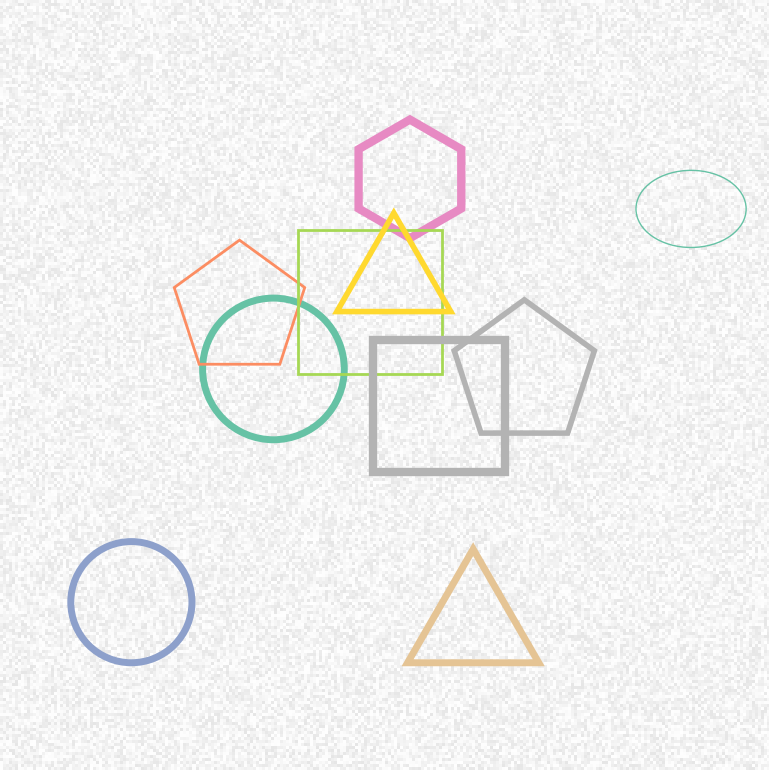[{"shape": "oval", "thickness": 0.5, "radius": 0.36, "center": [0.897, 0.729]}, {"shape": "circle", "thickness": 2.5, "radius": 0.46, "center": [0.355, 0.521]}, {"shape": "pentagon", "thickness": 1, "radius": 0.45, "center": [0.311, 0.599]}, {"shape": "circle", "thickness": 2.5, "radius": 0.39, "center": [0.171, 0.218]}, {"shape": "hexagon", "thickness": 3, "radius": 0.38, "center": [0.532, 0.768]}, {"shape": "square", "thickness": 1, "radius": 0.47, "center": [0.48, 0.608]}, {"shape": "triangle", "thickness": 2, "radius": 0.43, "center": [0.511, 0.638]}, {"shape": "triangle", "thickness": 2.5, "radius": 0.49, "center": [0.614, 0.188]}, {"shape": "pentagon", "thickness": 2, "radius": 0.48, "center": [0.681, 0.515]}, {"shape": "square", "thickness": 3, "radius": 0.43, "center": [0.57, 0.473]}]